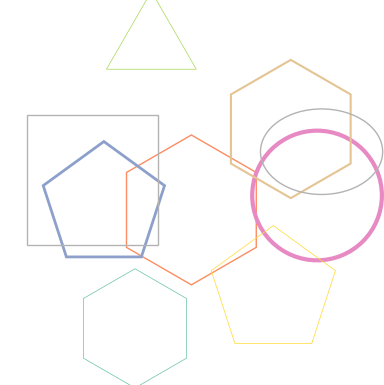[{"shape": "hexagon", "thickness": 0.5, "radius": 0.77, "center": [0.351, 0.147]}, {"shape": "hexagon", "thickness": 1, "radius": 0.97, "center": [0.497, 0.455]}, {"shape": "pentagon", "thickness": 2, "radius": 0.83, "center": [0.27, 0.467]}, {"shape": "circle", "thickness": 3, "radius": 0.84, "center": [0.824, 0.492]}, {"shape": "triangle", "thickness": 0.5, "radius": 0.67, "center": [0.393, 0.888]}, {"shape": "pentagon", "thickness": 0.5, "radius": 0.85, "center": [0.71, 0.245]}, {"shape": "hexagon", "thickness": 1.5, "radius": 0.9, "center": [0.755, 0.665]}, {"shape": "square", "thickness": 1, "radius": 0.85, "center": [0.24, 0.533]}, {"shape": "oval", "thickness": 1, "radius": 0.79, "center": [0.835, 0.606]}]